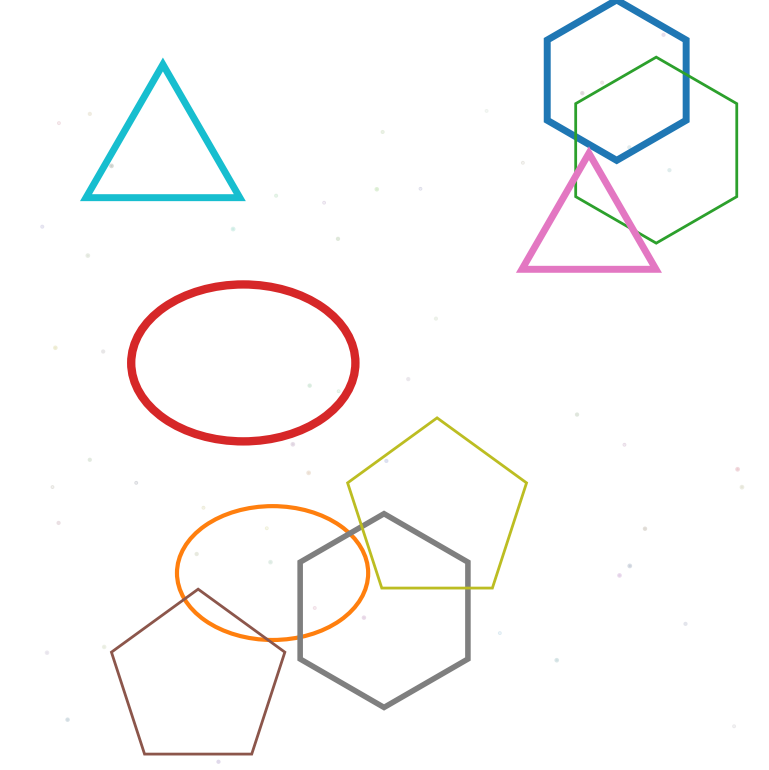[{"shape": "hexagon", "thickness": 2.5, "radius": 0.52, "center": [0.801, 0.896]}, {"shape": "oval", "thickness": 1.5, "radius": 0.62, "center": [0.354, 0.256]}, {"shape": "hexagon", "thickness": 1, "radius": 0.6, "center": [0.852, 0.805]}, {"shape": "oval", "thickness": 3, "radius": 0.73, "center": [0.316, 0.529]}, {"shape": "pentagon", "thickness": 1, "radius": 0.59, "center": [0.257, 0.116]}, {"shape": "triangle", "thickness": 2.5, "radius": 0.5, "center": [0.765, 0.701]}, {"shape": "hexagon", "thickness": 2, "radius": 0.63, "center": [0.499, 0.207]}, {"shape": "pentagon", "thickness": 1, "radius": 0.61, "center": [0.568, 0.335]}, {"shape": "triangle", "thickness": 2.5, "radius": 0.58, "center": [0.212, 0.801]}]